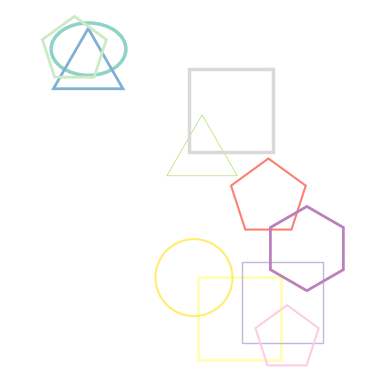[{"shape": "oval", "thickness": 2.5, "radius": 0.49, "center": [0.23, 0.872]}, {"shape": "square", "thickness": 2, "radius": 0.54, "center": [0.622, 0.172]}, {"shape": "square", "thickness": 1, "radius": 0.52, "center": [0.734, 0.215]}, {"shape": "pentagon", "thickness": 1.5, "radius": 0.51, "center": [0.697, 0.486]}, {"shape": "triangle", "thickness": 2, "radius": 0.52, "center": [0.229, 0.822]}, {"shape": "triangle", "thickness": 0.5, "radius": 0.53, "center": [0.525, 0.596]}, {"shape": "pentagon", "thickness": 1.5, "radius": 0.43, "center": [0.746, 0.121]}, {"shape": "square", "thickness": 2.5, "radius": 0.54, "center": [0.6, 0.713]}, {"shape": "hexagon", "thickness": 2, "radius": 0.55, "center": [0.797, 0.354]}, {"shape": "pentagon", "thickness": 2, "radius": 0.44, "center": [0.193, 0.87]}, {"shape": "circle", "thickness": 1.5, "radius": 0.5, "center": [0.504, 0.279]}]